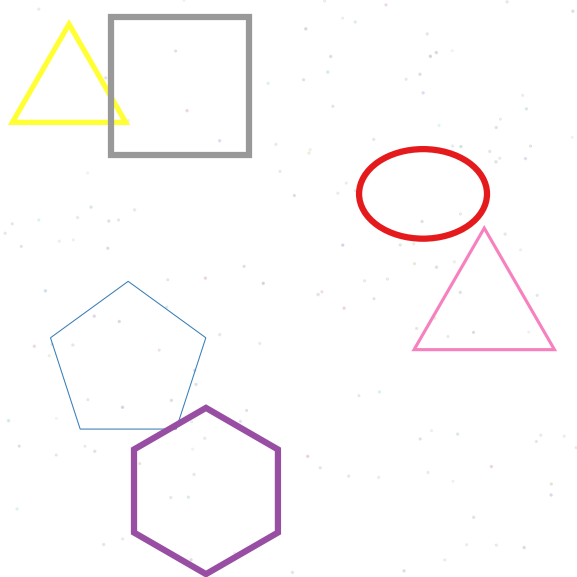[{"shape": "oval", "thickness": 3, "radius": 0.55, "center": [0.733, 0.663]}, {"shape": "pentagon", "thickness": 0.5, "radius": 0.71, "center": [0.222, 0.371]}, {"shape": "hexagon", "thickness": 3, "radius": 0.72, "center": [0.357, 0.149]}, {"shape": "triangle", "thickness": 2.5, "radius": 0.57, "center": [0.12, 0.844]}, {"shape": "triangle", "thickness": 1.5, "radius": 0.7, "center": [0.839, 0.464]}, {"shape": "square", "thickness": 3, "radius": 0.6, "center": [0.311, 0.85]}]